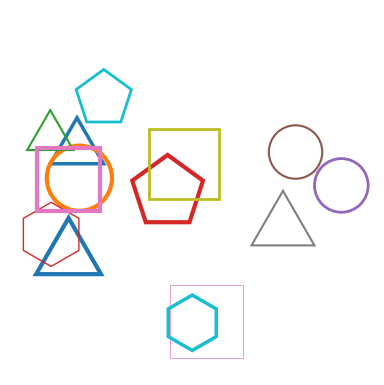[{"shape": "triangle", "thickness": 2.5, "radius": 0.4, "center": [0.2, 0.614]}, {"shape": "triangle", "thickness": 3, "radius": 0.49, "center": [0.178, 0.337]}, {"shape": "circle", "thickness": 3, "radius": 0.42, "center": [0.206, 0.537]}, {"shape": "triangle", "thickness": 1.5, "radius": 0.35, "center": [0.131, 0.645]}, {"shape": "hexagon", "thickness": 1, "radius": 0.42, "center": [0.133, 0.391]}, {"shape": "pentagon", "thickness": 3, "radius": 0.48, "center": [0.435, 0.501]}, {"shape": "circle", "thickness": 2, "radius": 0.35, "center": [0.887, 0.518]}, {"shape": "circle", "thickness": 1.5, "radius": 0.35, "center": [0.768, 0.605]}, {"shape": "square", "thickness": 0.5, "radius": 0.47, "center": [0.537, 0.165]}, {"shape": "square", "thickness": 3, "radius": 0.41, "center": [0.179, 0.535]}, {"shape": "triangle", "thickness": 1.5, "radius": 0.47, "center": [0.735, 0.41]}, {"shape": "square", "thickness": 2, "radius": 0.46, "center": [0.477, 0.575]}, {"shape": "hexagon", "thickness": 2.5, "radius": 0.36, "center": [0.499, 0.162]}, {"shape": "pentagon", "thickness": 2, "radius": 0.38, "center": [0.27, 0.744]}]